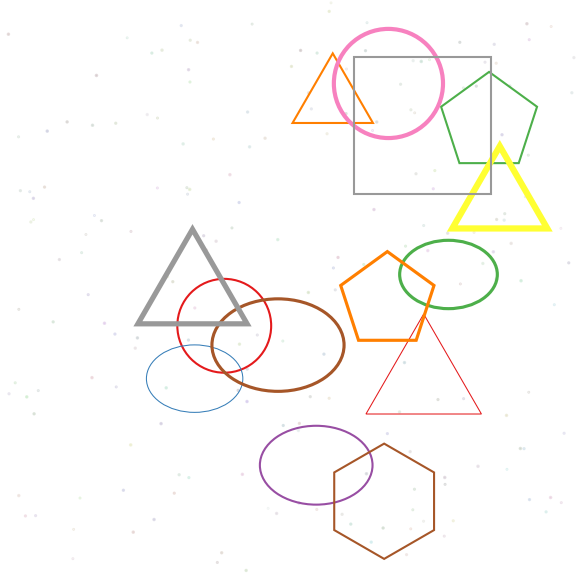[{"shape": "circle", "thickness": 1, "radius": 0.41, "center": [0.388, 0.435]}, {"shape": "triangle", "thickness": 0.5, "radius": 0.58, "center": [0.734, 0.34]}, {"shape": "oval", "thickness": 0.5, "radius": 0.42, "center": [0.337, 0.343]}, {"shape": "oval", "thickness": 1.5, "radius": 0.42, "center": [0.777, 0.524]}, {"shape": "pentagon", "thickness": 1, "radius": 0.44, "center": [0.847, 0.787]}, {"shape": "oval", "thickness": 1, "radius": 0.49, "center": [0.548, 0.194]}, {"shape": "pentagon", "thickness": 1.5, "radius": 0.42, "center": [0.671, 0.479]}, {"shape": "triangle", "thickness": 1, "radius": 0.4, "center": [0.576, 0.826]}, {"shape": "triangle", "thickness": 3, "radius": 0.47, "center": [0.865, 0.651]}, {"shape": "hexagon", "thickness": 1, "radius": 0.5, "center": [0.665, 0.131]}, {"shape": "oval", "thickness": 1.5, "radius": 0.57, "center": [0.481, 0.402]}, {"shape": "circle", "thickness": 2, "radius": 0.47, "center": [0.673, 0.855]}, {"shape": "triangle", "thickness": 2.5, "radius": 0.55, "center": [0.333, 0.493]}, {"shape": "square", "thickness": 1, "radius": 0.59, "center": [0.732, 0.781]}]